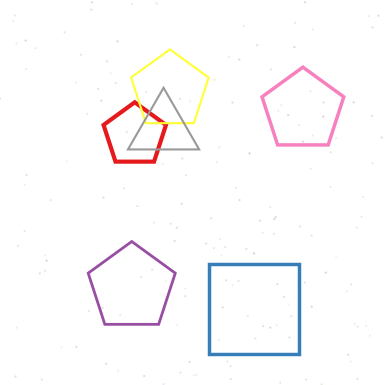[{"shape": "pentagon", "thickness": 3, "radius": 0.43, "center": [0.35, 0.649]}, {"shape": "square", "thickness": 2.5, "radius": 0.58, "center": [0.659, 0.198]}, {"shape": "pentagon", "thickness": 2, "radius": 0.59, "center": [0.342, 0.254]}, {"shape": "pentagon", "thickness": 1.5, "radius": 0.53, "center": [0.441, 0.766]}, {"shape": "pentagon", "thickness": 2.5, "radius": 0.56, "center": [0.787, 0.714]}, {"shape": "triangle", "thickness": 1.5, "radius": 0.53, "center": [0.425, 0.665]}]